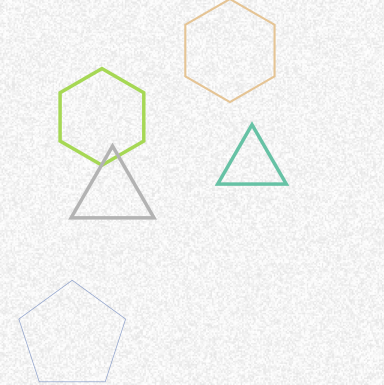[{"shape": "triangle", "thickness": 2.5, "radius": 0.51, "center": [0.655, 0.573]}, {"shape": "pentagon", "thickness": 0.5, "radius": 0.73, "center": [0.188, 0.126]}, {"shape": "hexagon", "thickness": 2.5, "radius": 0.63, "center": [0.265, 0.696]}, {"shape": "hexagon", "thickness": 1.5, "radius": 0.67, "center": [0.597, 0.869]}, {"shape": "triangle", "thickness": 2.5, "radius": 0.62, "center": [0.292, 0.496]}]